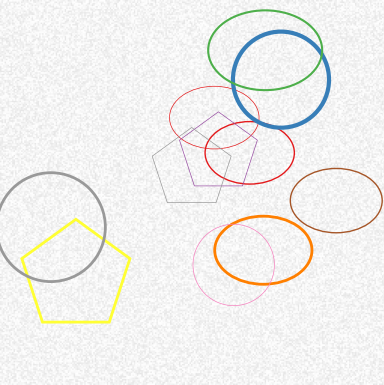[{"shape": "oval", "thickness": 1, "radius": 0.58, "center": [0.649, 0.603]}, {"shape": "oval", "thickness": 0.5, "radius": 0.58, "center": [0.557, 0.695]}, {"shape": "circle", "thickness": 3, "radius": 0.62, "center": [0.73, 0.793]}, {"shape": "oval", "thickness": 1.5, "radius": 0.74, "center": [0.689, 0.869]}, {"shape": "pentagon", "thickness": 0.5, "radius": 0.53, "center": [0.567, 0.603]}, {"shape": "oval", "thickness": 2, "radius": 0.63, "center": [0.684, 0.35]}, {"shape": "pentagon", "thickness": 2, "radius": 0.74, "center": [0.197, 0.283]}, {"shape": "oval", "thickness": 1, "radius": 0.6, "center": [0.873, 0.479]}, {"shape": "circle", "thickness": 0.5, "radius": 0.53, "center": [0.607, 0.312]}, {"shape": "circle", "thickness": 2, "radius": 0.71, "center": [0.132, 0.41]}, {"shape": "pentagon", "thickness": 0.5, "radius": 0.54, "center": [0.498, 0.561]}]